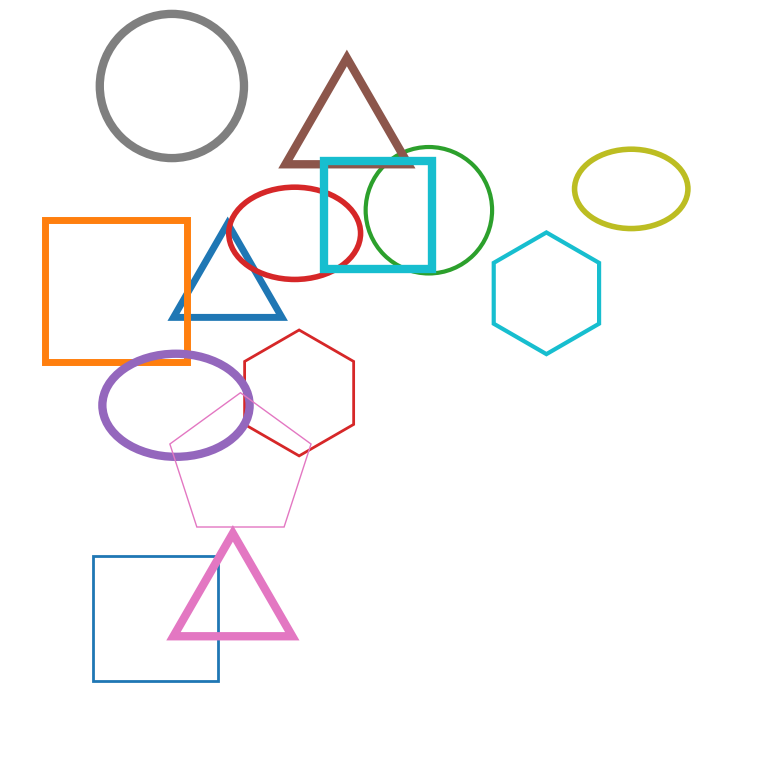[{"shape": "triangle", "thickness": 2.5, "radius": 0.41, "center": [0.296, 0.628]}, {"shape": "square", "thickness": 1, "radius": 0.41, "center": [0.202, 0.196]}, {"shape": "square", "thickness": 2.5, "radius": 0.46, "center": [0.151, 0.622]}, {"shape": "circle", "thickness": 1.5, "radius": 0.41, "center": [0.557, 0.727]}, {"shape": "oval", "thickness": 2, "radius": 0.43, "center": [0.383, 0.697]}, {"shape": "hexagon", "thickness": 1, "radius": 0.41, "center": [0.388, 0.49]}, {"shape": "oval", "thickness": 3, "radius": 0.48, "center": [0.229, 0.474]}, {"shape": "triangle", "thickness": 3, "radius": 0.46, "center": [0.45, 0.833]}, {"shape": "pentagon", "thickness": 0.5, "radius": 0.48, "center": [0.312, 0.394]}, {"shape": "triangle", "thickness": 3, "radius": 0.45, "center": [0.302, 0.218]}, {"shape": "circle", "thickness": 3, "radius": 0.47, "center": [0.223, 0.888]}, {"shape": "oval", "thickness": 2, "radius": 0.37, "center": [0.82, 0.755]}, {"shape": "hexagon", "thickness": 1.5, "radius": 0.4, "center": [0.71, 0.619]}, {"shape": "square", "thickness": 3, "radius": 0.35, "center": [0.491, 0.721]}]